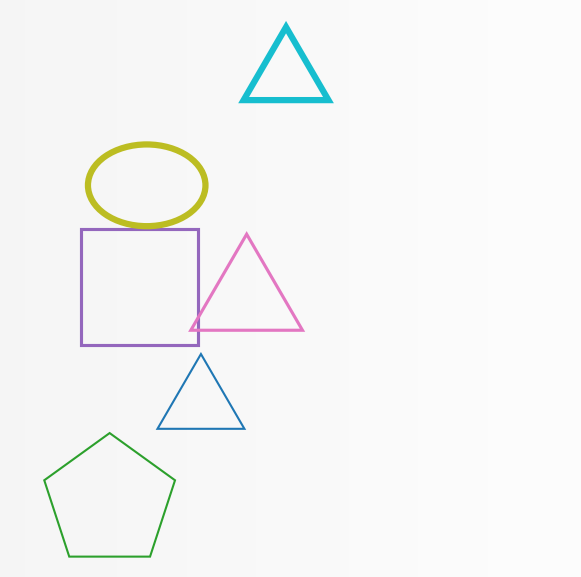[{"shape": "triangle", "thickness": 1, "radius": 0.43, "center": [0.346, 0.3]}, {"shape": "pentagon", "thickness": 1, "radius": 0.59, "center": [0.189, 0.131]}, {"shape": "square", "thickness": 1.5, "radius": 0.5, "center": [0.239, 0.502]}, {"shape": "triangle", "thickness": 1.5, "radius": 0.55, "center": [0.424, 0.483]}, {"shape": "oval", "thickness": 3, "radius": 0.51, "center": [0.252, 0.678]}, {"shape": "triangle", "thickness": 3, "radius": 0.42, "center": [0.492, 0.868]}]